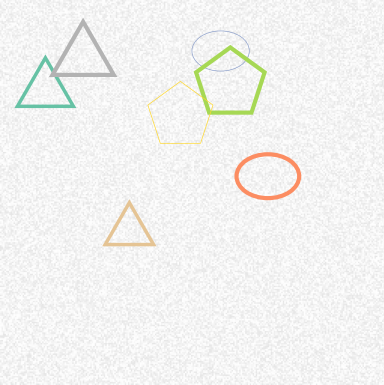[{"shape": "triangle", "thickness": 2.5, "radius": 0.42, "center": [0.118, 0.766]}, {"shape": "oval", "thickness": 3, "radius": 0.41, "center": [0.696, 0.542]}, {"shape": "oval", "thickness": 0.5, "radius": 0.37, "center": [0.573, 0.868]}, {"shape": "pentagon", "thickness": 3, "radius": 0.47, "center": [0.598, 0.783]}, {"shape": "pentagon", "thickness": 0.5, "radius": 0.44, "center": [0.469, 0.7]}, {"shape": "triangle", "thickness": 2.5, "radius": 0.36, "center": [0.336, 0.401]}, {"shape": "triangle", "thickness": 3, "radius": 0.46, "center": [0.216, 0.851]}]